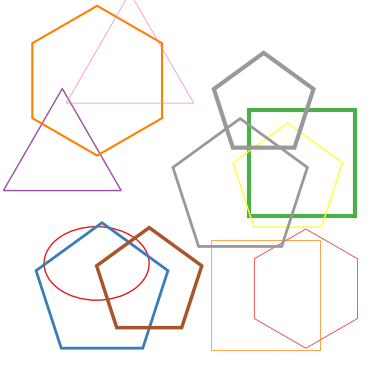[{"shape": "oval", "thickness": 1, "radius": 0.68, "center": [0.251, 0.316]}, {"shape": "hexagon", "thickness": 0.5, "radius": 0.77, "center": [0.795, 0.25]}, {"shape": "pentagon", "thickness": 2, "radius": 0.9, "center": [0.265, 0.241]}, {"shape": "square", "thickness": 3, "radius": 0.69, "center": [0.784, 0.576]}, {"shape": "triangle", "thickness": 1, "radius": 0.88, "center": [0.162, 0.593]}, {"shape": "square", "thickness": 0.5, "radius": 0.71, "center": [0.69, 0.234]}, {"shape": "hexagon", "thickness": 1.5, "radius": 0.97, "center": [0.252, 0.79]}, {"shape": "pentagon", "thickness": 1, "radius": 0.75, "center": [0.747, 0.531]}, {"shape": "pentagon", "thickness": 2.5, "radius": 0.72, "center": [0.388, 0.265]}, {"shape": "triangle", "thickness": 0.5, "radius": 0.96, "center": [0.338, 0.828]}, {"shape": "pentagon", "thickness": 3, "radius": 0.68, "center": [0.685, 0.727]}, {"shape": "pentagon", "thickness": 2, "radius": 0.92, "center": [0.624, 0.508]}]